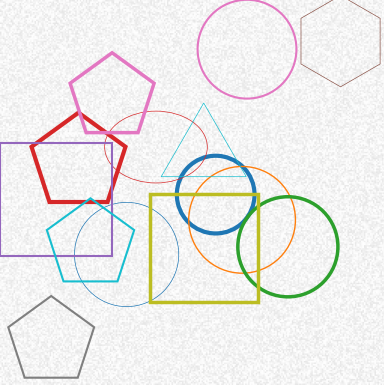[{"shape": "circle", "thickness": 3, "radius": 0.5, "center": [0.56, 0.495]}, {"shape": "circle", "thickness": 0.5, "radius": 0.68, "center": [0.329, 0.339]}, {"shape": "circle", "thickness": 1, "radius": 0.69, "center": [0.629, 0.429]}, {"shape": "circle", "thickness": 2.5, "radius": 0.65, "center": [0.748, 0.359]}, {"shape": "oval", "thickness": 0.5, "radius": 0.67, "center": [0.405, 0.618]}, {"shape": "pentagon", "thickness": 3, "radius": 0.64, "center": [0.204, 0.579]}, {"shape": "square", "thickness": 1.5, "radius": 0.73, "center": [0.145, 0.482]}, {"shape": "hexagon", "thickness": 0.5, "radius": 0.59, "center": [0.885, 0.893]}, {"shape": "circle", "thickness": 1.5, "radius": 0.64, "center": [0.642, 0.872]}, {"shape": "pentagon", "thickness": 2.5, "radius": 0.57, "center": [0.291, 0.748]}, {"shape": "pentagon", "thickness": 1.5, "radius": 0.59, "center": [0.133, 0.114]}, {"shape": "square", "thickness": 2.5, "radius": 0.7, "center": [0.53, 0.356]}, {"shape": "triangle", "thickness": 0.5, "radius": 0.64, "center": [0.529, 0.605]}, {"shape": "pentagon", "thickness": 1.5, "radius": 0.6, "center": [0.235, 0.366]}]